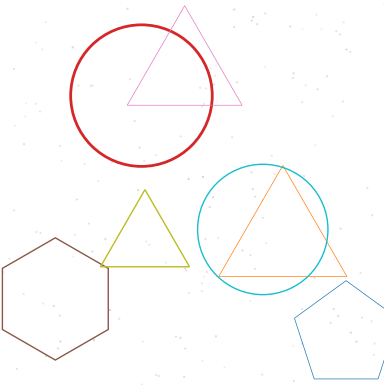[{"shape": "pentagon", "thickness": 0.5, "radius": 0.71, "center": [0.899, 0.13]}, {"shape": "triangle", "thickness": 0.5, "radius": 0.96, "center": [0.735, 0.378]}, {"shape": "circle", "thickness": 2, "radius": 0.92, "center": [0.367, 0.752]}, {"shape": "hexagon", "thickness": 1, "radius": 0.79, "center": [0.144, 0.224]}, {"shape": "triangle", "thickness": 0.5, "radius": 0.86, "center": [0.48, 0.813]}, {"shape": "triangle", "thickness": 1, "radius": 0.67, "center": [0.377, 0.374]}, {"shape": "circle", "thickness": 1, "radius": 0.85, "center": [0.683, 0.404]}]